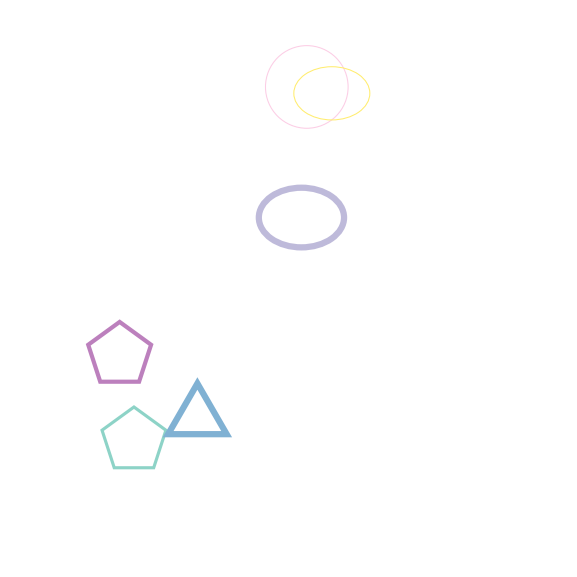[{"shape": "pentagon", "thickness": 1.5, "radius": 0.29, "center": [0.232, 0.236]}, {"shape": "oval", "thickness": 3, "radius": 0.37, "center": [0.522, 0.622]}, {"shape": "triangle", "thickness": 3, "radius": 0.29, "center": [0.342, 0.277]}, {"shape": "circle", "thickness": 0.5, "radius": 0.36, "center": [0.531, 0.849]}, {"shape": "pentagon", "thickness": 2, "radius": 0.29, "center": [0.207, 0.384]}, {"shape": "oval", "thickness": 0.5, "radius": 0.33, "center": [0.575, 0.838]}]